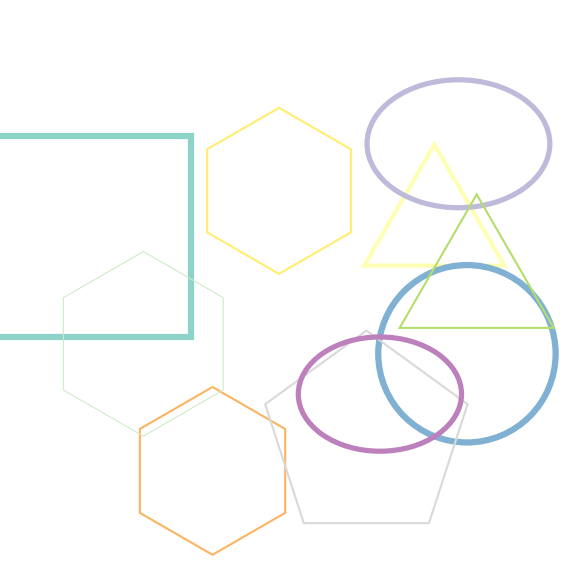[{"shape": "square", "thickness": 3, "radius": 0.87, "center": [0.157, 0.589]}, {"shape": "triangle", "thickness": 2, "radius": 0.7, "center": [0.752, 0.609]}, {"shape": "oval", "thickness": 2.5, "radius": 0.79, "center": [0.794, 0.75]}, {"shape": "circle", "thickness": 3, "radius": 0.77, "center": [0.809, 0.387]}, {"shape": "hexagon", "thickness": 1, "radius": 0.73, "center": [0.368, 0.184]}, {"shape": "triangle", "thickness": 1, "radius": 0.77, "center": [0.825, 0.508]}, {"shape": "pentagon", "thickness": 1, "radius": 0.92, "center": [0.634, 0.242]}, {"shape": "oval", "thickness": 2.5, "radius": 0.71, "center": [0.658, 0.317]}, {"shape": "hexagon", "thickness": 0.5, "radius": 0.8, "center": [0.248, 0.404]}, {"shape": "hexagon", "thickness": 1, "radius": 0.72, "center": [0.483, 0.669]}]